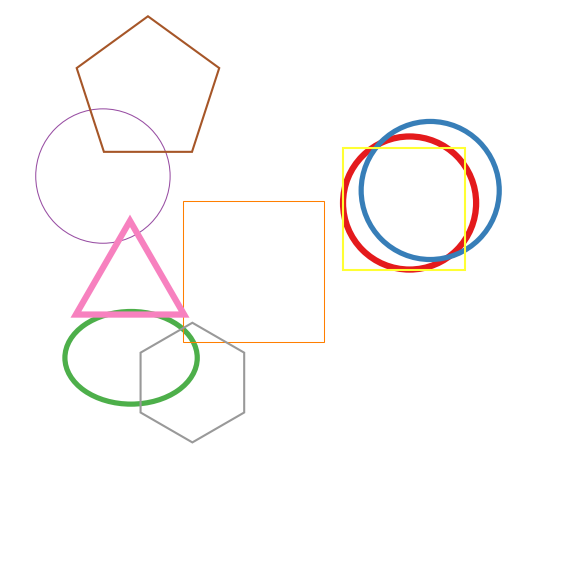[{"shape": "circle", "thickness": 3, "radius": 0.58, "center": [0.709, 0.648]}, {"shape": "circle", "thickness": 2.5, "radius": 0.6, "center": [0.745, 0.669]}, {"shape": "oval", "thickness": 2.5, "radius": 0.57, "center": [0.227, 0.38]}, {"shape": "circle", "thickness": 0.5, "radius": 0.58, "center": [0.178, 0.694]}, {"shape": "square", "thickness": 0.5, "radius": 0.61, "center": [0.439, 0.529]}, {"shape": "square", "thickness": 1, "radius": 0.53, "center": [0.699, 0.637]}, {"shape": "pentagon", "thickness": 1, "radius": 0.65, "center": [0.256, 0.841]}, {"shape": "triangle", "thickness": 3, "radius": 0.54, "center": [0.225, 0.509]}, {"shape": "hexagon", "thickness": 1, "radius": 0.52, "center": [0.333, 0.337]}]